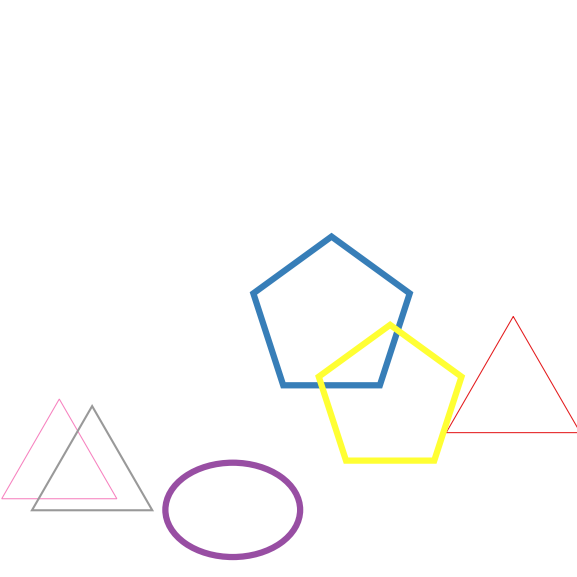[{"shape": "triangle", "thickness": 0.5, "radius": 0.67, "center": [0.889, 0.317]}, {"shape": "pentagon", "thickness": 3, "radius": 0.71, "center": [0.574, 0.447]}, {"shape": "oval", "thickness": 3, "radius": 0.58, "center": [0.403, 0.116]}, {"shape": "pentagon", "thickness": 3, "radius": 0.65, "center": [0.676, 0.307]}, {"shape": "triangle", "thickness": 0.5, "radius": 0.58, "center": [0.103, 0.193]}, {"shape": "triangle", "thickness": 1, "radius": 0.6, "center": [0.16, 0.176]}]